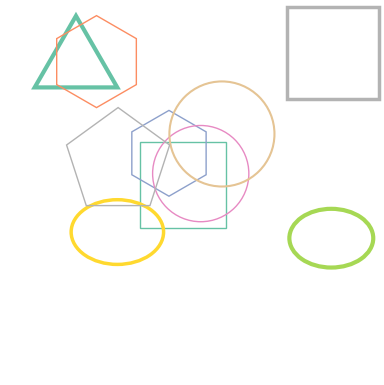[{"shape": "triangle", "thickness": 3, "radius": 0.62, "center": [0.197, 0.835]}, {"shape": "square", "thickness": 1, "radius": 0.56, "center": [0.476, 0.519]}, {"shape": "hexagon", "thickness": 1, "radius": 0.6, "center": [0.251, 0.84]}, {"shape": "hexagon", "thickness": 1, "radius": 0.56, "center": [0.439, 0.602]}, {"shape": "circle", "thickness": 1, "radius": 0.62, "center": [0.521, 0.549]}, {"shape": "oval", "thickness": 3, "radius": 0.54, "center": [0.861, 0.381]}, {"shape": "oval", "thickness": 2.5, "radius": 0.6, "center": [0.305, 0.397]}, {"shape": "circle", "thickness": 1.5, "radius": 0.68, "center": [0.576, 0.652]}, {"shape": "square", "thickness": 2.5, "radius": 0.6, "center": [0.866, 0.863]}, {"shape": "pentagon", "thickness": 1, "radius": 0.7, "center": [0.307, 0.58]}]